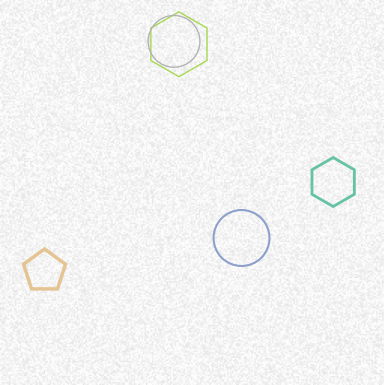[{"shape": "hexagon", "thickness": 2, "radius": 0.32, "center": [0.865, 0.527]}, {"shape": "circle", "thickness": 1.5, "radius": 0.36, "center": [0.627, 0.382]}, {"shape": "hexagon", "thickness": 1, "radius": 0.42, "center": [0.465, 0.885]}, {"shape": "pentagon", "thickness": 2.5, "radius": 0.29, "center": [0.116, 0.296]}, {"shape": "circle", "thickness": 1, "radius": 0.34, "center": [0.452, 0.893]}]